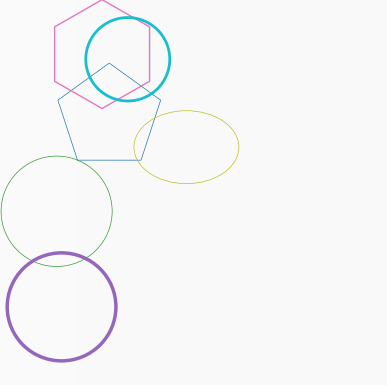[{"shape": "pentagon", "thickness": 0.5, "radius": 0.7, "center": [0.282, 0.697]}, {"shape": "circle", "thickness": 0.5, "radius": 0.72, "center": [0.146, 0.451]}, {"shape": "circle", "thickness": 2.5, "radius": 0.7, "center": [0.159, 0.203]}, {"shape": "hexagon", "thickness": 1, "radius": 0.71, "center": [0.264, 0.86]}, {"shape": "oval", "thickness": 0.5, "radius": 0.68, "center": [0.481, 0.618]}, {"shape": "circle", "thickness": 2, "radius": 0.54, "center": [0.33, 0.846]}]